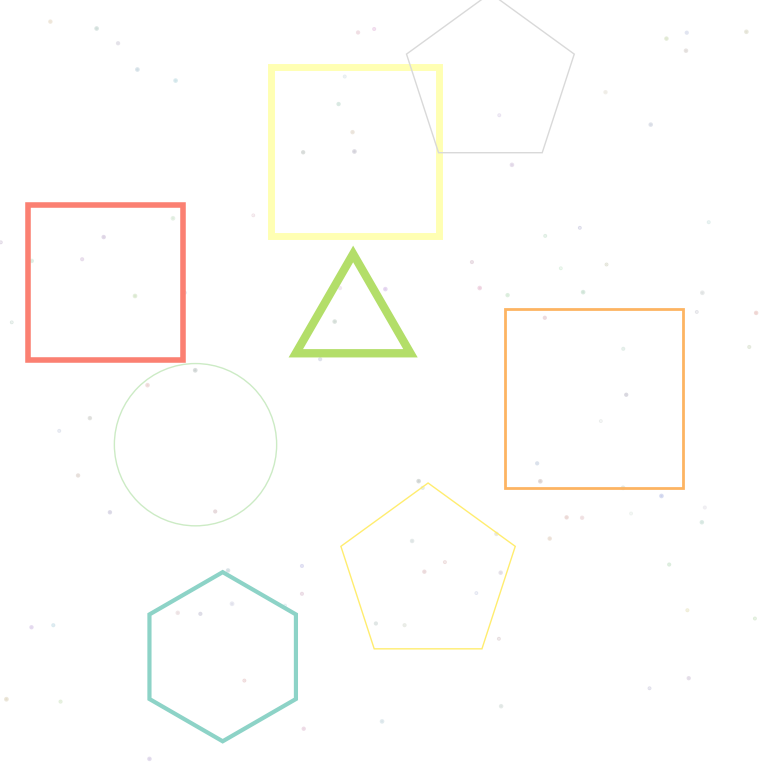[{"shape": "hexagon", "thickness": 1.5, "radius": 0.55, "center": [0.289, 0.147]}, {"shape": "square", "thickness": 2.5, "radius": 0.55, "center": [0.461, 0.803]}, {"shape": "square", "thickness": 2, "radius": 0.5, "center": [0.137, 0.633]}, {"shape": "square", "thickness": 1, "radius": 0.58, "center": [0.772, 0.483]}, {"shape": "triangle", "thickness": 3, "radius": 0.43, "center": [0.459, 0.584]}, {"shape": "pentagon", "thickness": 0.5, "radius": 0.57, "center": [0.637, 0.894]}, {"shape": "circle", "thickness": 0.5, "radius": 0.53, "center": [0.254, 0.422]}, {"shape": "pentagon", "thickness": 0.5, "radius": 0.6, "center": [0.556, 0.254]}]